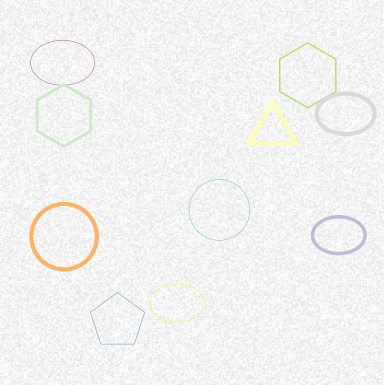[{"shape": "circle", "thickness": 0.5, "radius": 0.4, "center": [0.57, 0.455]}, {"shape": "triangle", "thickness": 3, "radius": 0.36, "center": [0.708, 0.664]}, {"shape": "oval", "thickness": 2.5, "radius": 0.34, "center": [0.88, 0.389]}, {"shape": "pentagon", "thickness": 0.5, "radius": 0.37, "center": [0.305, 0.166]}, {"shape": "circle", "thickness": 3, "radius": 0.43, "center": [0.167, 0.385]}, {"shape": "hexagon", "thickness": 1, "radius": 0.42, "center": [0.799, 0.804]}, {"shape": "oval", "thickness": 3, "radius": 0.38, "center": [0.898, 0.704]}, {"shape": "oval", "thickness": 0.5, "radius": 0.42, "center": [0.163, 0.837]}, {"shape": "hexagon", "thickness": 2, "radius": 0.4, "center": [0.166, 0.7]}, {"shape": "oval", "thickness": 0.5, "radius": 0.36, "center": [0.46, 0.213]}]